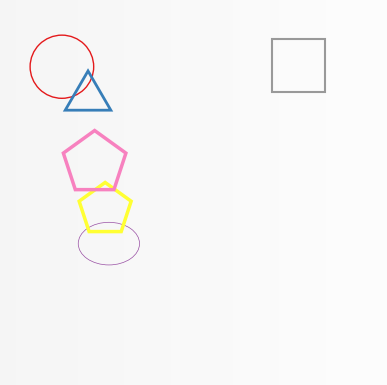[{"shape": "circle", "thickness": 1, "radius": 0.41, "center": [0.16, 0.827]}, {"shape": "triangle", "thickness": 2, "radius": 0.34, "center": [0.227, 0.748]}, {"shape": "oval", "thickness": 0.5, "radius": 0.4, "center": [0.281, 0.367]}, {"shape": "pentagon", "thickness": 2.5, "radius": 0.35, "center": [0.271, 0.456]}, {"shape": "pentagon", "thickness": 2.5, "radius": 0.42, "center": [0.244, 0.576]}, {"shape": "square", "thickness": 1.5, "radius": 0.34, "center": [0.77, 0.829]}]